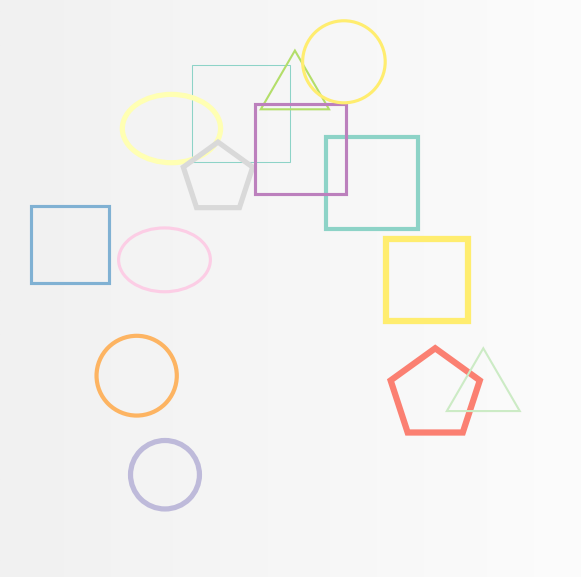[{"shape": "square", "thickness": 2, "radius": 0.4, "center": [0.64, 0.682]}, {"shape": "square", "thickness": 0.5, "radius": 0.42, "center": [0.414, 0.803]}, {"shape": "oval", "thickness": 2.5, "radius": 0.42, "center": [0.295, 0.777]}, {"shape": "circle", "thickness": 2.5, "radius": 0.3, "center": [0.284, 0.177]}, {"shape": "pentagon", "thickness": 3, "radius": 0.4, "center": [0.749, 0.315]}, {"shape": "square", "thickness": 1.5, "radius": 0.34, "center": [0.12, 0.576]}, {"shape": "circle", "thickness": 2, "radius": 0.35, "center": [0.235, 0.349]}, {"shape": "triangle", "thickness": 1, "radius": 0.34, "center": [0.507, 0.844]}, {"shape": "oval", "thickness": 1.5, "radius": 0.39, "center": [0.283, 0.549]}, {"shape": "pentagon", "thickness": 2.5, "radius": 0.31, "center": [0.375, 0.69]}, {"shape": "square", "thickness": 1.5, "radius": 0.39, "center": [0.517, 0.742]}, {"shape": "triangle", "thickness": 1, "radius": 0.36, "center": [0.831, 0.324]}, {"shape": "square", "thickness": 3, "radius": 0.35, "center": [0.734, 0.514]}, {"shape": "circle", "thickness": 1.5, "radius": 0.36, "center": [0.592, 0.892]}]